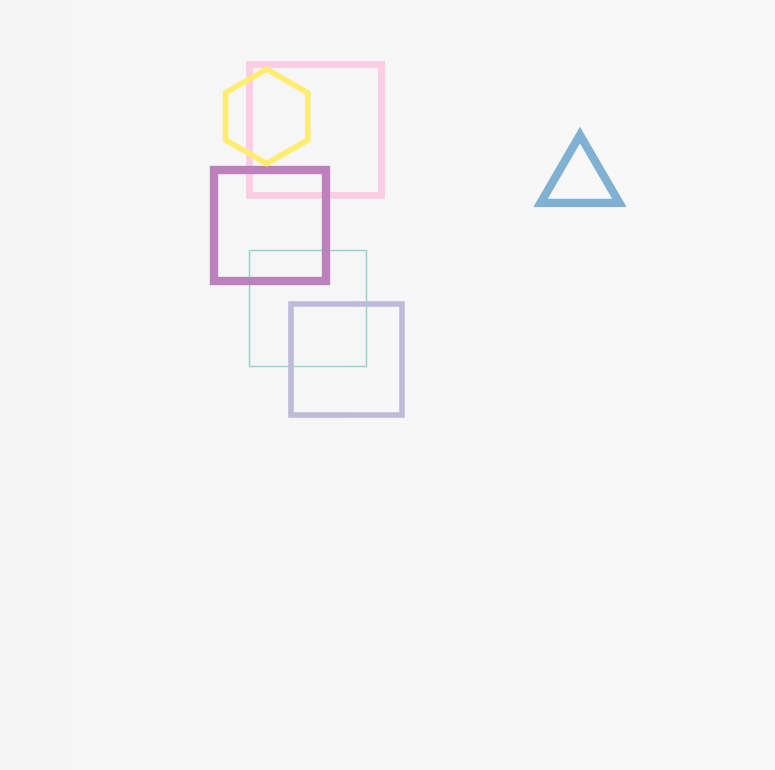[{"shape": "square", "thickness": 0.5, "radius": 0.38, "center": [0.396, 0.6]}, {"shape": "square", "thickness": 2, "radius": 0.36, "center": [0.447, 0.533]}, {"shape": "triangle", "thickness": 3, "radius": 0.29, "center": [0.748, 0.766]}, {"shape": "square", "thickness": 2.5, "radius": 0.43, "center": [0.407, 0.832]}, {"shape": "square", "thickness": 3, "radius": 0.36, "center": [0.349, 0.707]}, {"shape": "hexagon", "thickness": 2, "radius": 0.31, "center": [0.344, 0.849]}]